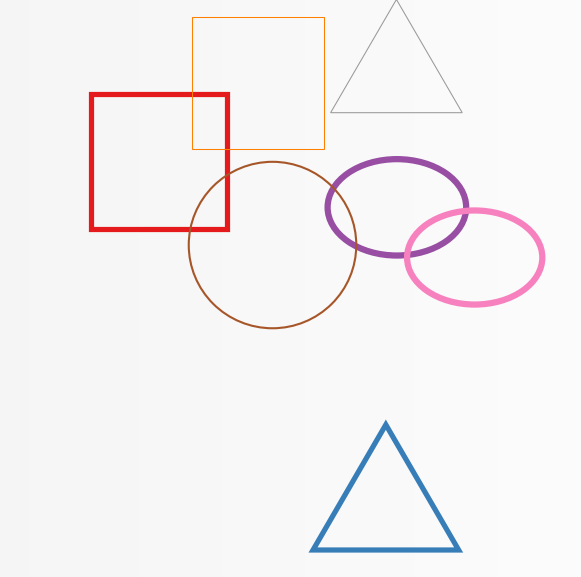[{"shape": "square", "thickness": 2.5, "radius": 0.59, "center": [0.274, 0.72]}, {"shape": "triangle", "thickness": 2.5, "radius": 0.72, "center": [0.664, 0.119]}, {"shape": "oval", "thickness": 3, "radius": 0.6, "center": [0.683, 0.64]}, {"shape": "square", "thickness": 0.5, "radius": 0.57, "center": [0.444, 0.856]}, {"shape": "circle", "thickness": 1, "radius": 0.72, "center": [0.469, 0.575]}, {"shape": "oval", "thickness": 3, "radius": 0.58, "center": [0.817, 0.553]}, {"shape": "triangle", "thickness": 0.5, "radius": 0.65, "center": [0.682, 0.869]}]